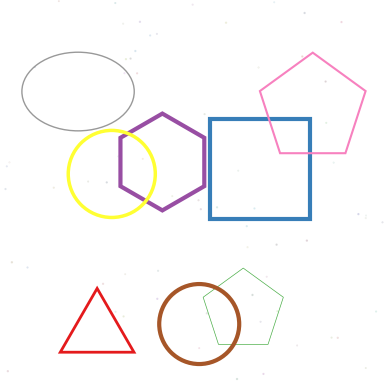[{"shape": "triangle", "thickness": 2, "radius": 0.55, "center": [0.252, 0.14]}, {"shape": "square", "thickness": 3, "radius": 0.65, "center": [0.676, 0.561]}, {"shape": "pentagon", "thickness": 0.5, "radius": 0.55, "center": [0.632, 0.194]}, {"shape": "hexagon", "thickness": 3, "radius": 0.63, "center": [0.422, 0.579]}, {"shape": "circle", "thickness": 2.5, "radius": 0.57, "center": [0.29, 0.548]}, {"shape": "circle", "thickness": 3, "radius": 0.52, "center": [0.517, 0.158]}, {"shape": "pentagon", "thickness": 1.5, "radius": 0.72, "center": [0.812, 0.719]}, {"shape": "oval", "thickness": 1, "radius": 0.73, "center": [0.203, 0.762]}]